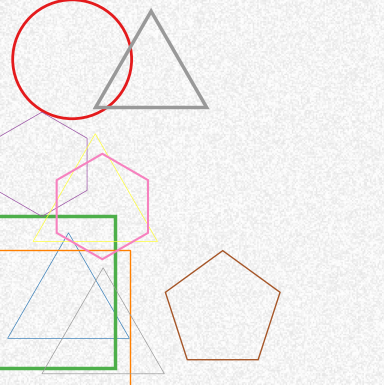[{"shape": "circle", "thickness": 2, "radius": 0.77, "center": [0.187, 0.846]}, {"shape": "triangle", "thickness": 0.5, "radius": 0.91, "center": [0.178, 0.213]}, {"shape": "square", "thickness": 2.5, "radius": 0.98, "center": [0.102, 0.242]}, {"shape": "hexagon", "thickness": 0.5, "radius": 0.68, "center": [0.109, 0.573]}, {"shape": "square", "thickness": 1, "radius": 0.95, "center": [0.147, 0.161]}, {"shape": "triangle", "thickness": 0.5, "radius": 0.93, "center": [0.247, 0.466]}, {"shape": "pentagon", "thickness": 1, "radius": 0.78, "center": [0.578, 0.192]}, {"shape": "hexagon", "thickness": 1.5, "radius": 0.68, "center": [0.266, 0.464]}, {"shape": "triangle", "thickness": 0.5, "radius": 0.92, "center": [0.268, 0.121]}, {"shape": "triangle", "thickness": 2.5, "radius": 0.83, "center": [0.392, 0.804]}]